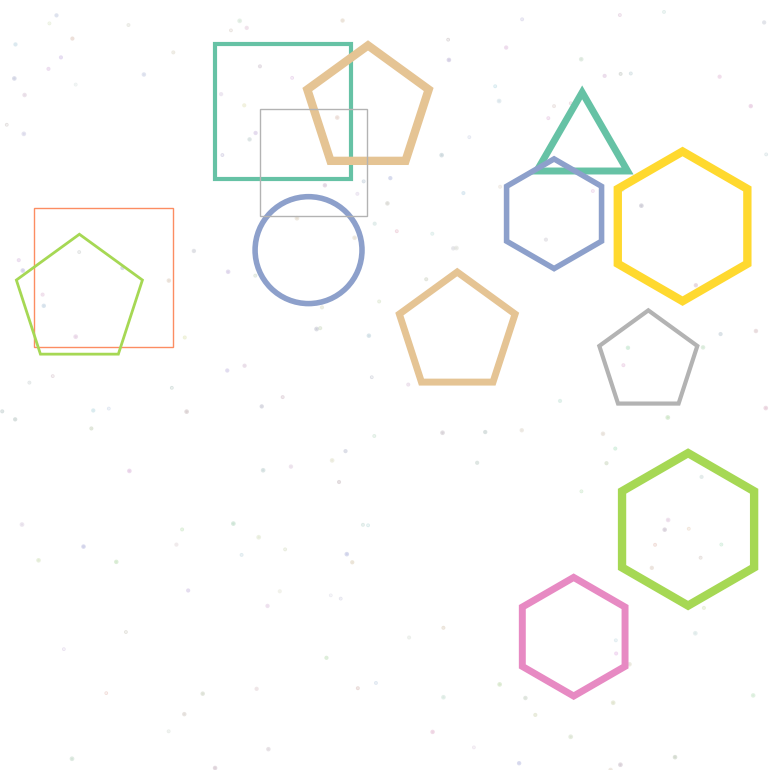[{"shape": "square", "thickness": 1.5, "radius": 0.44, "center": [0.368, 0.855]}, {"shape": "triangle", "thickness": 2.5, "radius": 0.34, "center": [0.756, 0.812]}, {"shape": "square", "thickness": 0.5, "radius": 0.45, "center": [0.134, 0.639]}, {"shape": "hexagon", "thickness": 2, "radius": 0.36, "center": [0.72, 0.722]}, {"shape": "circle", "thickness": 2, "radius": 0.35, "center": [0.401, 0.675]}, {"shape": "hexagon", "thickness": 2.5, "radius": 0.39, "center": [0.745, 0.173]}, {"shape": "pentagon", "thickness": 1, "radius": 0.43, "center": [0.103, 0.61]}, {"shape": "hexagon", "thickness": 3, "radius": 0.5, "center": [0.894, 0.313]}, {"shape": "hexagon", "thickness": 3, "radius": 0.49, "center": [0.886, 0.706]}, {"shape": "pentagon", "thickness": 2.5, "radius": 0.4, "center": [0.594, 0.568]}, {"shape": "pentagon", "thickness": 3, "radius": 0.41, "center": [0.478, 0.858]}, {"shape": "pentagon", "thickness": 1.5, "radius": 0.33, "center": [0.842, 0.53]}, {"shape": "square", "thickness": 0.5, "radius": 0.35, "center": [0.407, 0.789]}]